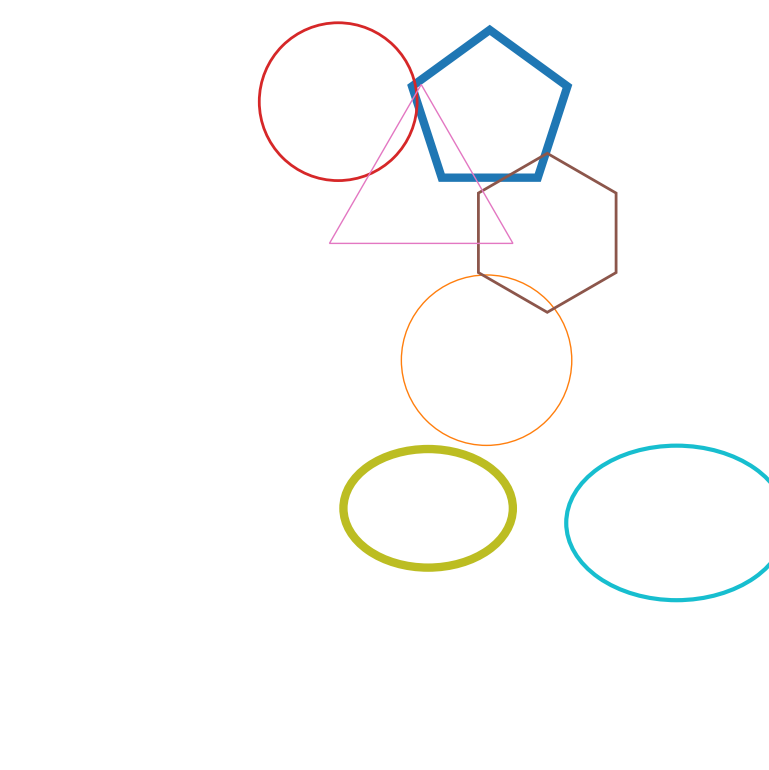[{"shape": "pentagon", "thickness": 3, "radius": 0.53, "center": [0.636, 0.855]}, {"shape": "circle", "thickness": 0.5, "radius": 0.55, "center": [0.632, 0.532]}, {"shape": "circle", "thickness": 1, "radius": 0.51, "center": [0.439, 0.868]}, {"shape": "hexagon", "thickness": 1, "radius": 0.52, "center": [0.711, 0.698]}, {"shape": "triangle", "thickness": 0.5, "radius": 0.69, "center": [0.547, 0.753]}, {"shape": "oval", "thickness": 3, "radius": 0.55, "center": [0.556, 0.34]}, {"shape": "oval", "thickness": 1.5, "radius": 0.72, "center": [0.879, 0.321]}]